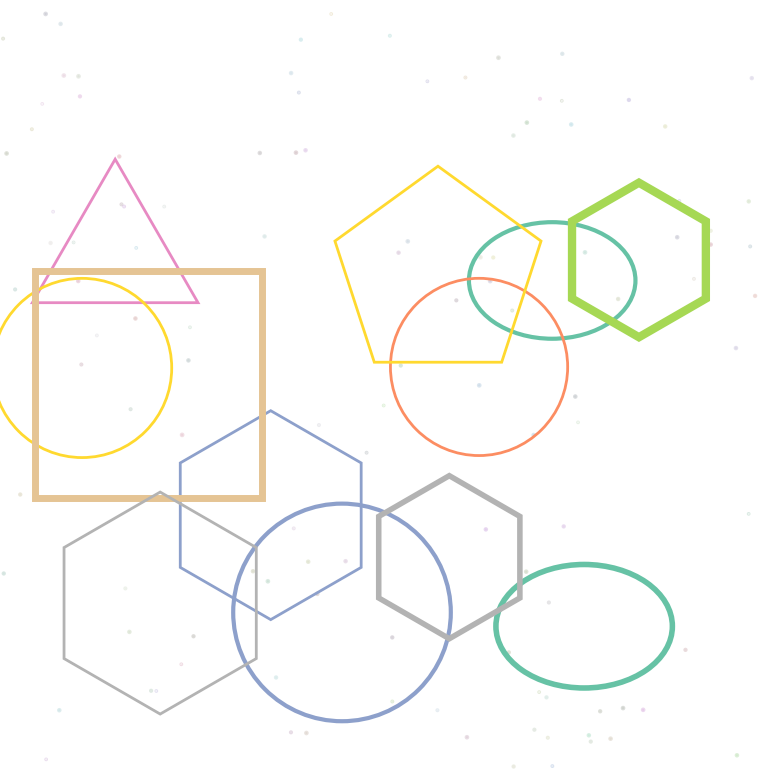[{"shape": "oval", "thickness": 2, "radius": 0.57, "center": [0.759, 0.187]}, {"shape": "oval", "thickness": 1.5, "radius": 0.54, "center": [0.717, 0.636]}, {"shape": "circle", "thickness": 1, "radius": 0.58, "center": [0.622, 0.523]}, {"shape": "hexagon", "thickness": 1, "radius": 0.68, "center": [0.352, 0.331]}, {"shape": "circle", "thickness": 1.5, "radius": 0.71, "center": [0.444, 0.205]}, {"shape": "triangle", "thickness": 1, "radius": 0.62, "center": [0.15, 0.669]}, {"shape": "hexagon", "thickness": 3, "radius": 0.5, "center": [0.83, 0.662]}, {"shape": "circle", "thickness": 1, "radius": 0.58, "center": [0.107, 0.522]}, {"shape": "pentagon", "thickness": 1, "radius": 0.7, "center": [0.569, 0.643]}, {"shape": "square", "thickness": 2.5, "radius": 0.74, "center": [0.193, 0.5]}, {"shape": "hexagon", "thickness": 2, "radius": 0.53, "center": [0.584, 0.276]}, {"shape": "hexagon", "thickness": 1, "radius": 0.72, "center": [0.208, 0.217]}]